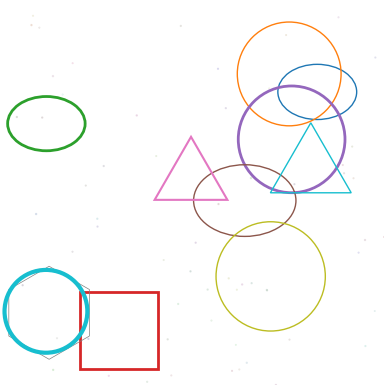[{"shape": "oval", "thickness": 1, "radius": 0.51, "center": [0.824, 0.761]}, {"shape": "circle", "thickness": 1, "radius": 0.67, "center": [0.751, 0.808]}, {"shape": "oval", "thickness": 2, "radius": 0.5, "center": [0.12, 0.679]}, {"shape": "square", "thickness": 2, "radius": 0.5, "center": [0.31, 0.142]}, {"shape": "circle", "thickness": 2, "radius": 0.69, "center": [0.757, 0.638]}, {"shape": "oval", "thickness": 1, "radius": 0.66, "center": [0.636, 0.479]}, {"shape": "triangle", "thickness": 1.5, "radius": 0.55, "center": [0.496, 0.535]}, {"shape": "hexagon", "thickness": 0.5, "radius": 0.6, "center": [0.128, 0.188]}, {"shape": "circle", "thickness": 1, "radius": 0.71, "center": [0.703, 0.282]}, {"shape": "circle", "thickness": 3, "radius": 0.54, "center": [0.119, 0.191]}, {"shape": "triangle", "thickness": 1, "radius": 0.61, "center": [0.807, 0.56]}]